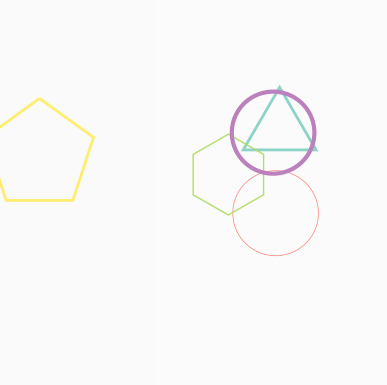[{"shape": "triangle", "thickness": 2, "radius": 0.54, "center": [0.722, 0.665]}, {"shape": "circle", "thickness": 0.5, "radius": 0.55, "center": [0.711, 0.446]}, {"shape": "hexagon", "thickness": 1, "radius": 0.52, "center": [0.589, 0.547]}, {"shape": "circle", "thickness": 3, "radius": 0.53, "center": [0.705, 0.655]}, {"shape": "pentagon", "thickness": 2, "radius": 0.73, "center": [0.102, 0.598]}]